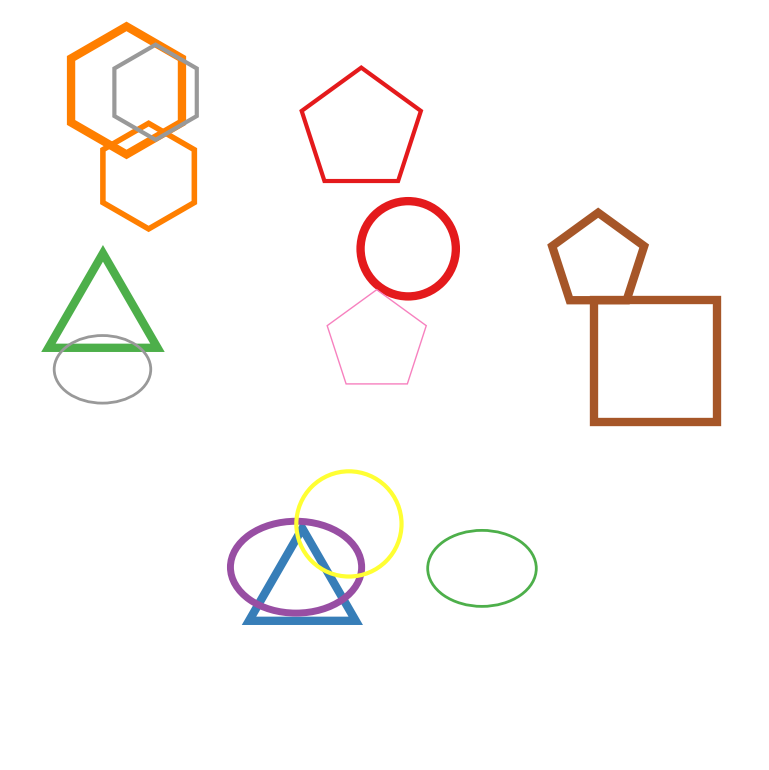[{"shape": "circle", "thickness": 3, "radius": 0.31, "center": [0.53, 0.677]}, {"shape": "pentagon", "thickness": 1.5, "radius": 0.41, "center": [0.469, 0.831]}, {"shape": "triangle", "thickness": 3, "radius": 0.4, "center": [0.393, 0.234]}, {"shape": "oval", "thickness": 1, "radius": 0.35, "center": [0.626, 0.262]}, {"shape": "triangle", "thickness": 3, "radius": 0.41, "center": [0.134, 0.589]}, {"shape": "oval", "thickness": 2.5, "radius": 0.43, "center": [0.384, 0.263]}, {"shape": "hexagon", "thickness": 3, "radius": 0.42, "center": [0.164, 0.883]}, {"shape": "hexagon", "thickness": 2, "radius": 0.34, "center": [0.193, 0.771]}, {"shape": "circle", "thickness": 1.5, "radius": 0.34, "center": [0.453, 0.32]}, {"shape": "square", "thickness": 3, "radius": 0.4, "center": [0.851, 0.531]}, {"shape": "pentagon", "thickness": 3, "radius": 0.31, "center": [0.777, 0.661]}, {"shape": "pentagon", "thickness": 0.5, "radius": 0.34, "center": [0.489, 0.556]}, {"shape": "hexagon", "thickness": 1.5, "radius": 0.31, "center": [0.202, 0.88]}, {"shape": "oval", "thickness": 1, "radius": 0.31, "center": [0.133, 0.52]}]